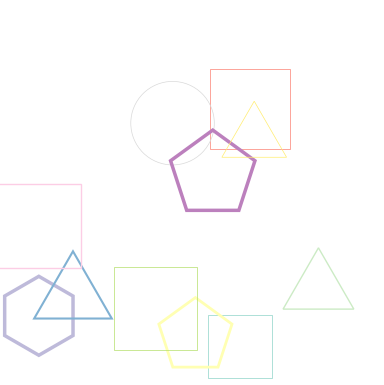[{"shape": "square", "thickness": 0.5, "radius": 0.41, "center": [0.623, 0.1]}, {"shape": "pentagon", "thickness": 2, "radius": 0.5, "center": [0.508, 0.127]}, {"shape": "hexagon", "thickness": 2.5, "radius": 0.51, "center": [0.101, 0.18]}, {"shape": "square", "thickness": 0.5, "radius": 0.52, "center": [0.649, 0.718]}, {"shape": "triangle", "thickness": 1.5, "radius": 0.58, "center": [0.19, 0.231]}, {"shape": "square", "thickness": 0.5, "radius": 0.54, "center": [0.403, 0.199]}, {"shape": "square", "thickness": 1, "radius": 0.54, "center": [0.103, 0.412]}, {"shape": "circle", "thickness": 0.5, "radius": 0.54, "center": [0.448, 0.68]}, {"shape": "pentagon", "thickness": 2.5, "radius": 0.58, "center": [0.553, 0.547]}, {"shape": "triangle", "thickness": 1, "radius": 0.53, "center": [0.827, 0.25]}, {"shape": "triangle", "thickness": 0.5, "radius": 0.49, "center": [0.66, 0.64]}]